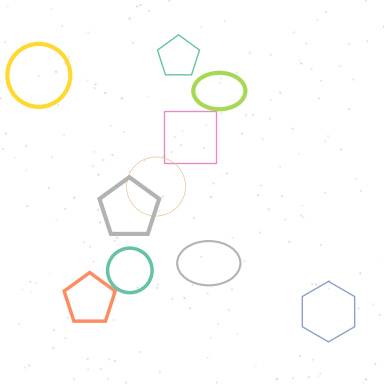[{"shape": "circle", "thickness": 2.5, "radius": 0.29, "center": [0.337, 0.298]}, {"shape": "pentagon", "thickness": 1, "radius": 0.29, "center": [0.464, 0.852]}, {"shape": "pentagon", "thickness": 2.5, "radius": 0.35, "center": [0.233, 0.222]}, {"shape": "hexagon", "thickness": 1, "radius": 0.39, "center": [0.853, 0.191]}, {"shape": "square", "thickness": 1, "radius": 0.34, "center": [0.494, 0.643]}, {"shape": "oval", "thickness": 3, "radius": 0.34, "center": [0.57, 0.764]}, {"shape": "circle", "thickness": 3, "radius": 0.41, "center": [0.101, 0.804]}, {"shape": "circle", "thickness": 0.5, "radius": 0.38, "center": [0.405, 0.516]}, {"shape": "oval", "thickness": 1.5, "radius": 0.41, "center": [0.542, 0.316]}, {"shape": "pentagon", "thickness": 3, "radius": 0.41, "center": [0.336, 0.458]}]